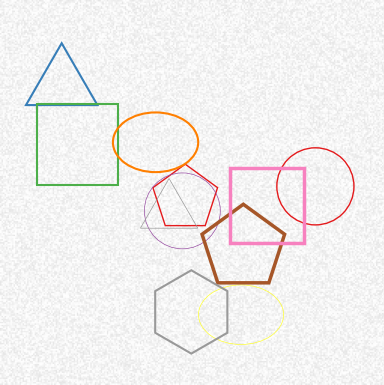[{"shape": "pentagon", "thickness": 1, "radius": 0.44, "center": [0.481, 0.485]}, {"shape": "circle", "thickness": 1, "radius": 0.5, "center": [0.819, 0.516]}, {"shape": "triangle", "thickness": 1.5, "radius": 0.54, "center": [0.16, 0.781]}, {"shape": "square", "thickness": 1.5, "radius": 0.53, "center": [0.202, 0.625]}, {"shape": "circle", "thickness": 0.5, "radius": 0.49, "center": [0.474, 0.452]}, {"shape": "oval", "thickness": 1.5, "radius": 0.55, "center": [0.404, 0.63]}, {"shape": "oval", "thickness": 0.5, "radius": 0.55, "center": [0.626, 0.183]}, {"shape": "pentagon", "thickness": 2.5, "radius": 0.56, "center": [0.632, 0.357]}, {"shape": "square", "thickness": 2.5, "radius": 0.48, "center": [0.694, 0.466]}, {"shape": "triangle", "thickness": 0.5, "radius": 0.43, "center": [0.439, 0.45]}, {"shape": "hexagon", "thickness": 1.5, "radius": 0.54, "center": [0.497, 0.19]}]